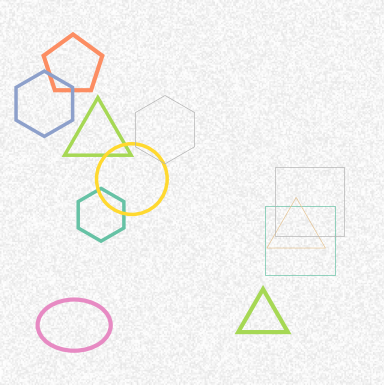[{"shape": "square", "thickness": 0.5, "radius": 0.45, "center": [0.78, 0.375]}, {"shape": "hexagon", "thickness": 2.5, "radius": 0.34, "center": [0.262, 0.442]}, {"shape": "pentagon", "thickness": 3, "radius": 0.4, "center": [0.19, 0.83]}, {"shape": "hexagon", "thickness": 2.5, "radius": 0.42, "center": [0.115, 0.731]}, {"shape": "oval", "thickness": 3, "radius": 0.47, "center": [0.193, 0.156]}, {"shape": "triangle", "thickness": 2.5, "radius": 0.5, "center": [0.254, 0.647]}, {"shape": "triangle", "thickness": 3, "radius": 0.37, "center": [0.683, 0.175]}, {"shape": "circle", "thickness": 2.5, "radius": 0.46, "center": [0.342, 0.535]}, {"shape": "triangle", "thickness": 0.5, "radius": 0.44, "center": [0.769, 0.4]}, {"shape": "hexagon", "thickness": 0.5, "radius": 0.44, "center": [0.429, 0.663]}, {"shape": "square", "thickness": 0.5, "radius": 0.44, "center": [0.804, 0.477]}]